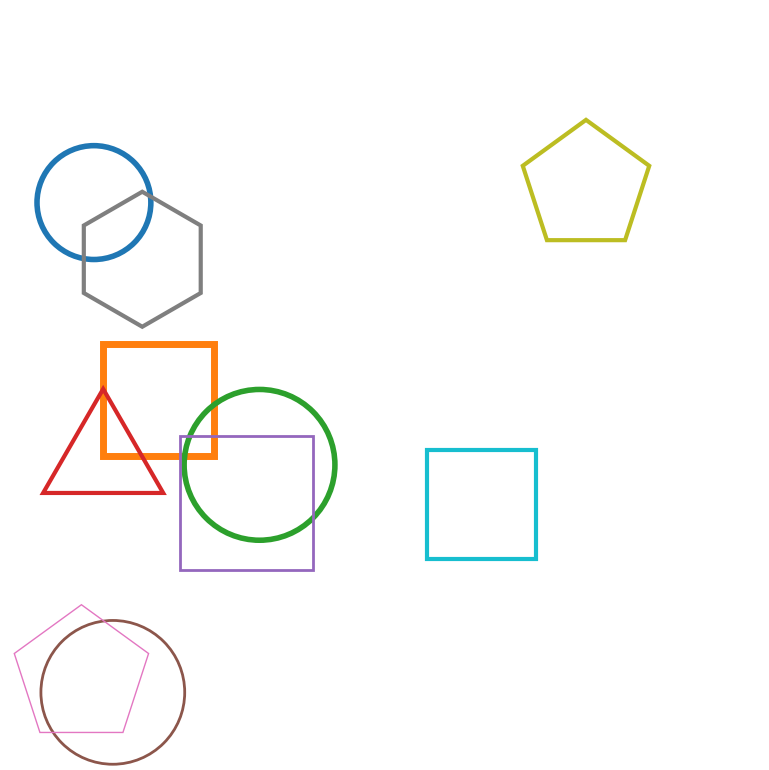[{"shape": "circle", "thickness": 2, "radius": 0.37, "center": [0.122, 0.737]}, {"shape": "square", "thickness": 2.5, "radius": 0.36, "center": [0.206, 0.48]}, {"shape": "circle", "thickness": 2, "radius": 0.49, "center": [0.337, 0.396]}, {"shape": "triangle", "thickness": 1.5, "radius": 0.45, "center": [0.134, 0.405]}, {"shape": "square", "thickness": 1, "radius": 0.43, "center": [0.32, 0.347]}, {"shape": "circle", "thickness": 1, "radius": 0.47, "center": [0.147, 0.101]}, {"shape": "pentagon", "thickness": 0.5, "radius": 0.46, "center": [0.106, 0.123]}, {"shape": "hexagon", "thickness": 1.5, "radius": 0.44, "center": [0.185, 0.663]}, {"shape": "pentagon", "thickness": 1.5, "radius": 0.43, "center": [0.761, 0.758]}, {"shape": "square", "thickness": 1.5, "radius": 0.35, "center": [0.625, 0.345]}]